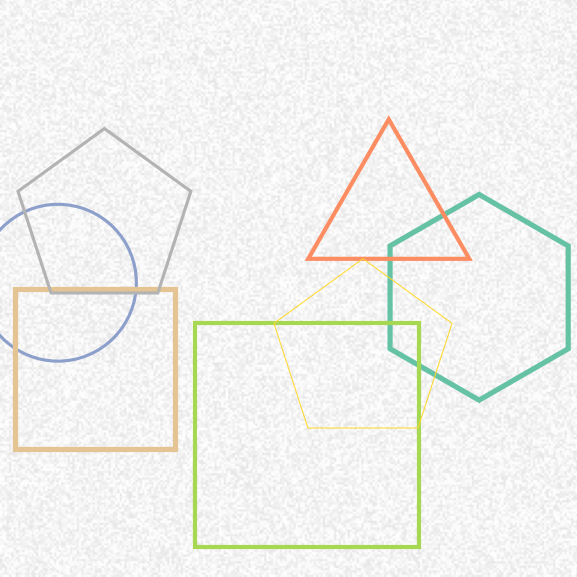[{"shape": "hexagon", "thickness": 2.5, "radius": 0.89, "center": [0.83, 0.484]}, {"shape": "triangle", "thickness": 2, "radius": 0.81, "center": [0.673, 0.631]}, {"shape": "circle", "thickness": 1.5, "radius": 0.68, "center": [0.1, 0.51]}, {"shape": "square", "thickness": 2, "radius": 0.97, "center": [0.531, 0.245]}, {"shape": "pentagon", "thickness": 0.5, "radius": 0.81, "center": [0.629, 0.389]}, {"shape": "square", "thickness": 2.5, "radius": 0.69, "center": [0.164, 0.36]}, {"shape": "pentagon", "thickness": 1.5, "radius": 0.79, "center": [0.181, 0.619]}]